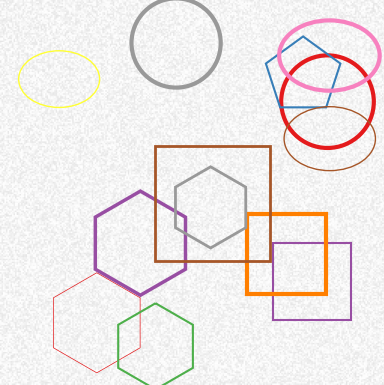[{"shape": "hexagon", "thickness": 0.5, "radius": 0.65, "center": [0.251, 0.162]}, {"shape": "circle", "thickness": 3, "radius": 0.6, "center": [0.851, 0.736]}, {"shape": "pentagon", "thickness": 1.5, "radius": 0.51, "center": [0.787, 0.804]}, {"shape": "hexagon", "thickness": 1.5, "radius": 0.56, "center": [0.404, 0.1]}, {"shape": "hexagon", "thickness": 2.5, "radius": 0.68, "center": [0.365, 0.368]}, {"shape": "square", "thickness": 1.5, "radius": 0.5, "center": [0.811, 0.268]}, {"shape": "square", "thickness": 3, "radius": 0.52, "center": [0.744, 0.339]}, {"shape": "oval", "thickness": 1, "radius": 0.53, "center": [0.154, 0.794]}, {"shape": "oval", "thickness": 1, "radius": 0.59, "center": [0.857, 0.64]}, {"shape": "square", "thickness": 2, "radius": 0.75, "center": [0.552, 0.473]}, {"shape": "oval", "thickness": 3, "radius": 0.65, "center": [0.856, 0.856]}, {"shape": "hexagon", "thickness": 2, "radius": 0.53, "center": [0.547, 0.461]}, {"shape": "circle", "thickness": 3, "radius": 0.58, "center": [0.457, 0.888]}]